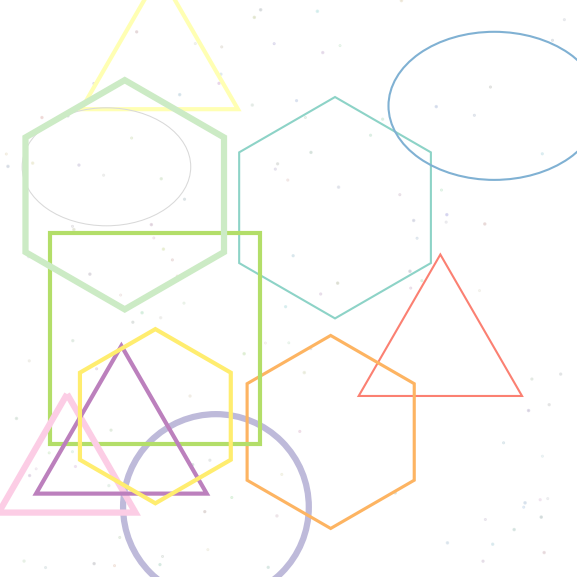[{"shape": "hexagon", "thickness": 1, "radius": 0.96, "center": [0.58, 0.639]}, {"shape": "triangle", "thickness": 2, "radius": 0.78, "center": [0.276, 0.888]}, {"shape": "circle", "thickness": 3, "radius": 0.8, "center": [0.374, 0.121]}, {"shape": "triangle", "thickness": 1, "radius": 0.82, "center": [0.763, 0.395]}, {"shape": "oval", "thickness": 1, "radius": 0.92, "center": [0.856, 0.816]}, {"shape": "hexagon", "thickness": 1.5, "radius": 0.84, "center": [0.573, 0.251]}, {"shape": "square", "thickness": 2, "radius": 0.91, "center": [0.269, 0.413]}, {"shape": "triangle", "thickness": 3, "radius": 0.68, "center": [0.116, 0.18]}, {"shape": "oval", "thickness": 0.5, "radius": 0.73, "center": [0.184, 0.71]}, {"shape": "triangle", "thickness": 2, "radius": 0.85, "center": [0.21, 0.23]}, {"shape": "hexagon", "thickness": 3, "radius": 0.99, "center": [0.216, 0.662]}, {"shape": "hexagon", "thickness": 2, "radius": 0.75, "center": [0.269, 0.278]}]